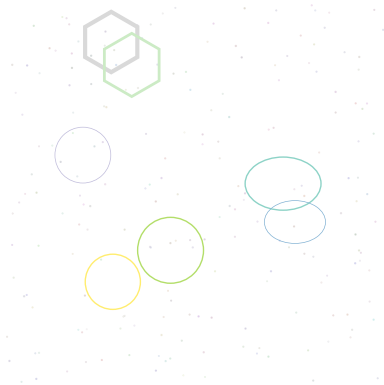[{"shape": "oval", "thickness": 1, "radius": 0.49, "center": [0.735, 0.523]}, {"shape": "circle", "thickness": 0.5, "radius": 0.36, "center": [0.215, 0.597]}, {"shape": "oval", "thickness": 0.5, "radius": 0.4, "center": [0.766, 0.423]}, {"shape": "circle", "thickness": 1, "radius": 0.43, "center": [0.443, 0.35]}, {"shape": "hexagon", "thickness": 3, "radius": 0.39, "center": [0.289, 0.891]}, {"shape": "hexagon", "thickness": 2, "radius": 0.41, "center": [0.342, 0.831]}, {"shape": "circle", "thickness": 1, "radius": 0.36, "center": [0.293, 0.268]}]